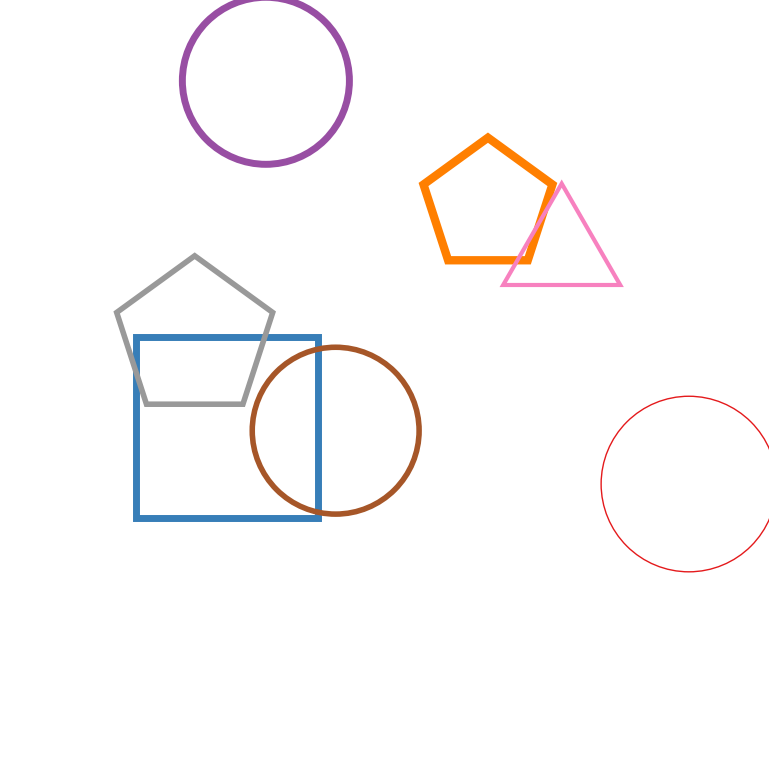[{"shape": "circle", "thickness": 0.5, "radius": 0.57, "center": [0.895, 0.371]}, {"shape": "square", "thickness": 2.5, "radius": 0.59, "center": [0.295, 0.445]}, {"shape": "circle", "thickness": 2.5, "radius": 0.54, "center": [0.345, 0.895]}, {"shape": "pentagon", "thickness": 3, "radius": 0.44, "center": [0.634, 0.733]}, {"shape": "circle", "thickness": 2, "radius": 0.54, "center": [0.436, 0.441]}, {"shape": "triangle", "thickness": 1.5, "radius": 0.44, "center": [0.729, 0.674]}, {"shape": "pentagon", "thickness": 2, "radius": 0.53, "center": [0.253, 0.561]}]